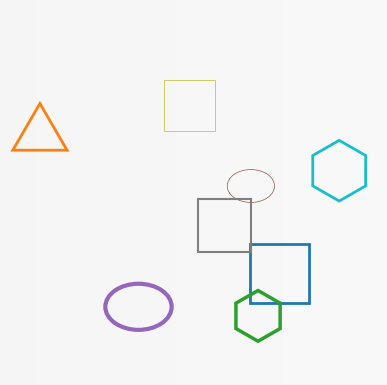[{"shape": "square", "thickness": 2, "radius": 0.38, "center": [0.721, 0.289]}, {"shape": "triangle", "thickness": 2, "radius": 0.4, "center": [0.103, 0.65]}, {"shape": "hexagon", "thickness": 2.5, "radius": 0.33, "center": [0.666, 0.18]}, {"shape": "oval", "thickness": 3, "radius": 0.43, "center": [0.357, 0.203]}, {"shape": "oval", "thickness": 0.5, "radius": 0.31, "center": [0.647, 0.517]}, {"shape": "square", "thickness": 1.5, "radius": 0.34, "center": [0.58, 0.414]}, {"shape": "square", "thickness": 0.5, "radius": 0.33, "center": [0.489, 0.727]}, {"shape": "hexagon", "thickness": 2, "radius": 0.39, "center": [0.875, 0.557]}]